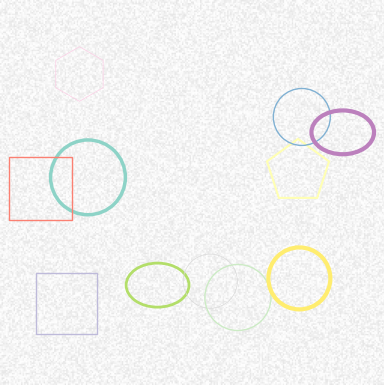[{"shape": "circle", "thickness": 2.5, "radius": 0.49, "center": [0.229, 0.539]}, {"shape": "pentagon", "thickness": 1.5, "radius": 0.42, "center": [0.774, 0.555]}, {"shape": "square", "thickness": 1, "radius": 0.4, "center": [0.172, 0.212]}, {"shape": "square", "thickness": 1, "radius": 0.41, "center": [0.106, 0.511]}, {"shape": "circle", "thickness": 1, "radius": 0.37, "center": [0.784, 0.696]}, {"shape": "oval", "thickness": 2, "radius": 0.41, "center": [0.409, 0.259]}, {"shape": "hexagon", "thickness": 0.5, "radius": 0.35, "center": [0.206, 0.808]}, {"shape": "circle", "thickness": 0.5, "radius": 0.35, "center": [0.546, 0.27]}, {"shape": "oval", "thickness": 3, "radius": 0.41, "center": [0.89, 0.656]}, {"shape": "circle", "thickness": 1, "radius": 0.43, "center": [0.618, 0.227]}, {"shape": "circle", "thickness": 3, "radius": 0.4, "center": [0.778, 0.277]}]